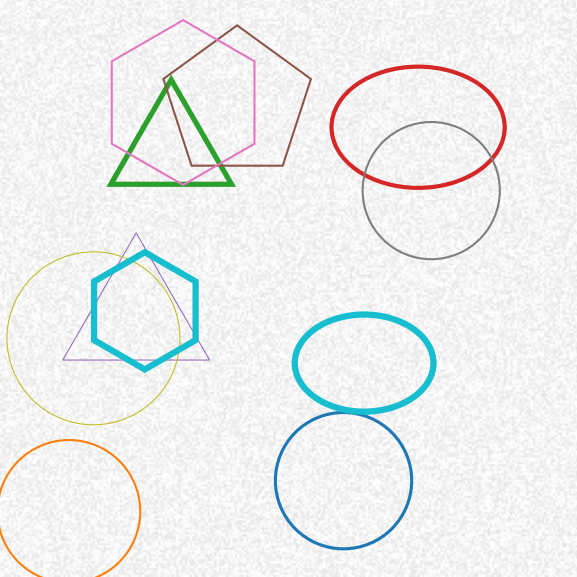[{"shape": "circle", "thickness": 1.5, "radius": 0.59, "center": [0.595, 0.167]}, {"shape": "circle", "thickness": 1, "radius": 0.62, "center": [0.119, 0.114]}, {"shape": "triangle", "thickness": 2.5, "radius": 0.6, "center": [0.296, 0.74]}, {"shape": "oval", "thickness": 2, "radius": 0.75, "center": [0.724, 0.779]}, {"shape": "triangle", "thickness": 0.5, "radius": 0.73, "center": [0.236, 0.449]}, {"shape": "pentagon", "thickness": 1, "radius": 0.67, "center": [0.411, 0.821]}, {"shape": "hexagon", "thickness": 1, "radius": 0.71, "center": [0.317, 0.822]}, {"shape": "circle", "thickness": 1, "radius": 0.59, "center": [0.747, 0.669]}, {"shape": "circle", "thickness": 0.5, "radius": 0.75, "center": [0.162, 0.413]}, {"shape": "oval", "thickness": 3, "radius": 0.6, "center": [0.63, 0.37]}, {"shape": "hexagon", "thickness": 3, "radius": 0.51, "center": [0.251, 0.461]}]